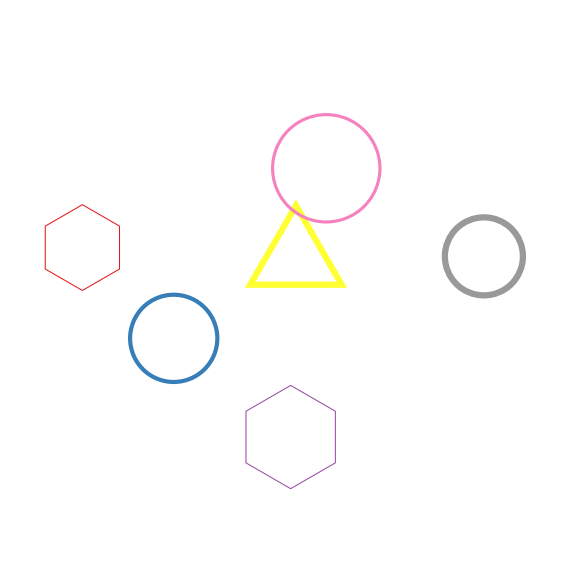[{"shape": "hexagon", "thickness": 0.5, "radius": 0.37, "center": [0.143, 0.57]}, {"shape": "circle", "thickness": 2, "radius": 0.38, "center": [0.301, 0.413]}, {"shape": "hexagon", "thickness": 0.5, "radius": 0.45, "center": [0.503, 0.242]}, {"shape": "triangle", "thickness": 3, "radius": 0.46, "center": [0.512, 0.552]}, {"shape": "circle", "thickness": 1.5, "radius": 0.46, "center": [0.565, 0.708]}, {"shape": "circle", "thickness": 3, "radius": 0.34, "center": [0.838, 0.555]}]